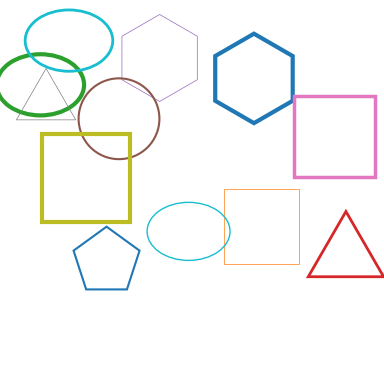[{"shape": "pentagon", "thickness": 1.5, "radius": 0.45, "center": [0.277, 0.321]}, {"shape": "hexagon", "thickness": 3, "radius": 0.58, "center": [0.66, 0.796]}, {"shape": "square", "thickness": 0.5, "radius": 0.49, "center": [0.68, 0.412]}, {"shape": "oval", "thickness": 3, "radius": 0.57, "center": [0.105, 0.78]}, {"shape": "triangle", "thickness": 2, "radius": 0.56, "center": [0.899, 0.338]}, {"shape": "hexagon", "thickness": 0.5, "radius": 0.57, "center": [0.415, 0.849]}, {"shape": "circle", "thickness": 1.5, "radius": 0.52, "center": [0.309, 0.692]}, {"shape": "square", "thickness": 2.5, "radius": 0.52, "center": [0.869, 0.645]}, {"shape": "triangle", "thickness": 0.5, "radius": 0.45, "center": [0.12, 0.733]}, {"shape": "square", "thickness": 3, "radius": 0.57, "center": [0.223, 0.537]}, {"shape": "oval", "thickness": 1, "radius": 0.54, "center": [0.49, 0.399]}, {"shape": "oval", "thickness": 2, "radius": 0.57, "center": [0.179, 0.895]}]